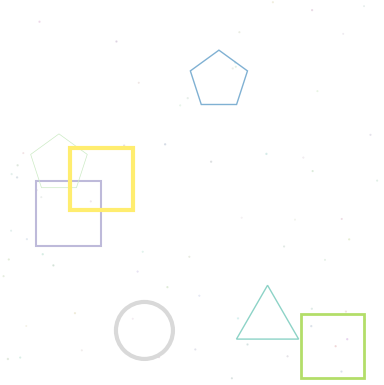[{"shape": "triangle", "thickness": 1, "radius": 0.47, "center": [0.695, 0.166]}, {"shape": "square", "thickness": 1.5, "radius": 0.42, "center": [0.177, 0.446]}, {"shape": "pentagon", "thickness": 1, "radius": 0.39, "center": [0.569, 0.792]}, {"shape": "square", "thickness": 2, "radius": 0.41, "center": [0.863, 0.102]}, {"shape": "circle", "thickness": 3, "radius": 0.37, "center": [0.375, 0.142]}, {"shape": "pentagon", "thickness": 0.5, "radius": 0.39, "center": [0.153, 0.575]}, {"shape": "square", "thickness": 3, "radius": 0.41, "center": [0.263, 0.535]}]